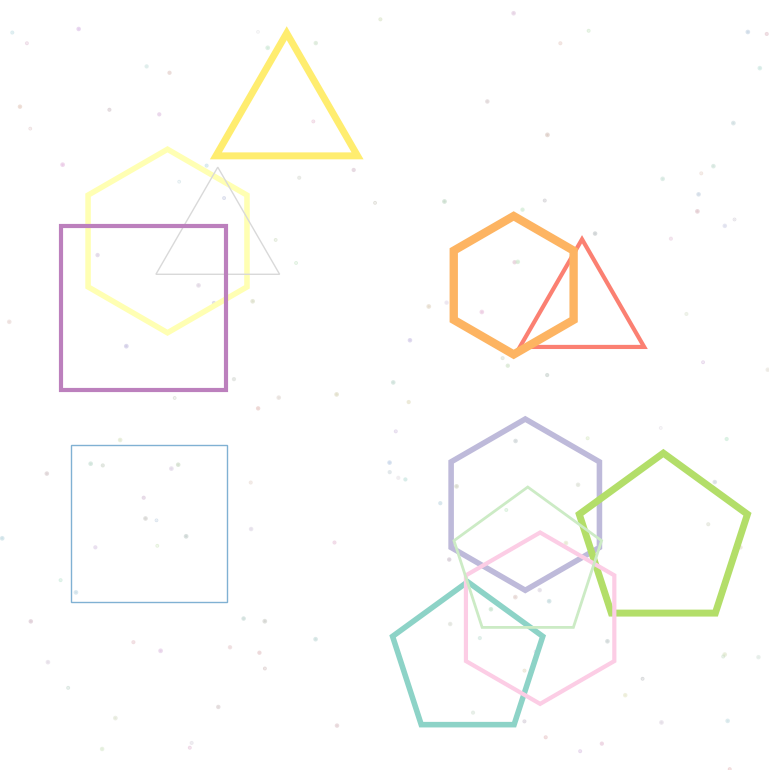[{"shape": "pentagon", "thickness": 2, "radius": 0.51, "center": [0.607, 0.142]}, {"shape": "hexagon", "thickness": 2, "radius": 0.6, "center": [0.218, 0.687]}, {"shape": "hexagon", "thickness": 2, "radius": 0.56, "center": [0.682, 0.345]}, {"shape": "triangle", "thickness": 1.5, "radius": 0.47, "center": [0.756, 0.596]}, {"shape": "square", "thickness": 0.5, "radius": 0.51, "center": [0.194, 0.32]}, {"shape": "hexagon", "thickness": 3, "radius": 0.45, "center": [0.667, 0.63]}, {"shape": "pentagon", "thickness": 2.5, "radius": 0.57, "center": [0.862, 0.297]}, {"shape": "hexagon", "thickness": 1.5, "radius": 0.56, "center": [0.701, 0.197]}, {"shape": "triangle", "thickness": 0.5, "radius": 0.46, "center": [0.283, 0.69]}, {"shape": "square", "thickness": 1.5, "radius": 0.53, "center": [0.186, 0.6]}, {"shape": "pentagon", "thickness": 1, "radius": 0.5, "center": [0.685, 0.267]}, {"shape": "triangle", "thickness": 2.5, "radius": 0.53, "center": [0.372, 0.851]}]